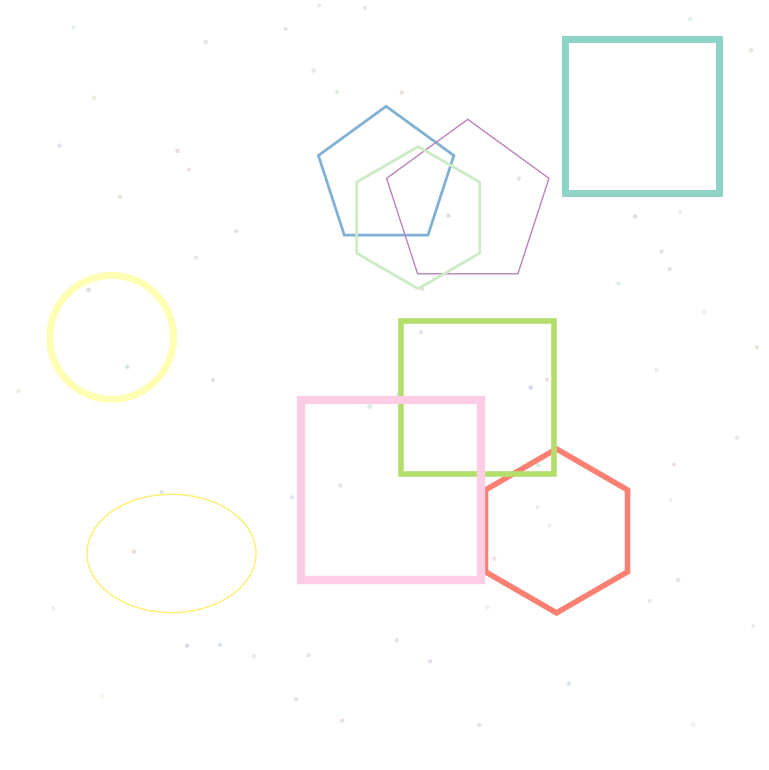[{"shape": "square", "thickness": 2.5, "radius": 0.5, "center": [0.834, 0.849]}, {"shape": "circle", "thickness": 2.5, "radius": 0.4, "center": [0.145, 0.562]}, {"shape": "hexagon", "thickness": 2, "radius": 0.53, "center": [0.723, 0.311]}, {"shape": "pentagon", "thickness": 1, "radius": 0.46, "center": [0.501, 0.769]}, {"shape": "square", "thickness": 2, "radius": 0.5, "center": [0.62, 0.484]}, {"shape": "square", "thickness": 3, "radius": 0.58, "center": [0.508, 0.364]}, {"shape": "pentagon", "thickness": 0.5, "radius": 0.55, "center": [0.607, 0.734]}, {"shape": "hexagon", "thickness": 1, "radius": 0.46, "center": [0.543, 0.717]}, {"shape": "oval", "thickness": 0.5, "radius": 0.55, "center": [0.223, 0.281]}]